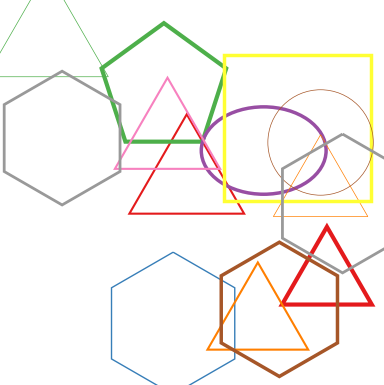[{"shape": "triangle", "thickness": 3, "radius": 0.67, "center": [0.849, 0.276]}, {"shape": "triangle", "thickness": 1.5, "radius": 0.86, "center": [0.485, 0.531]}, {"shape": "hexagon", "thickness": 1, "radius": 0.92, "center": [0.45, 0.16]}, {"shape": "triangle", "thickness": 0.5, "radius": 0.92, "center": [0.123, 0.892]}, {"shape": "pentagon", "thickness": 3, "radius": 0.85, "center": [0.426, 0.77]}, {"shape": "oval", "thickness": 2.5, "radius": 0.81, "center": [0.685, 0.609]}, {"shape": "triangle", "thickness": 0.5, "radius": 0.71, "center": [0.833, 0.508]}, {"shape": "triangle", "thickness": 1.5, "radius": 0.76, "center": [0.67, 0.167]}, {"shape": "square", "thickness": 2.5, "radius": 0.95, "center": [0.773, 0.668]}, {"shape": "circle", "thickness": 0.5, "radius": 0.68, "center": [0.833, 0.63]}, {"shape": "hexagon", "thickness": 2.5, "radius": 0.87, "center": [0.726, 0.197]}, {"shape": "triangle", "thickness": 1.5, "radius": 0.79, "center": [0.435, 0.64]}, {"shape": "hexagon", "thickness": 2, "radius": 0.87, "center": [0.161, 0.641]}, {"shape": "hexagon", "thickness": 2, "radius": 0.9, "center": [0.89, 0.472]}]